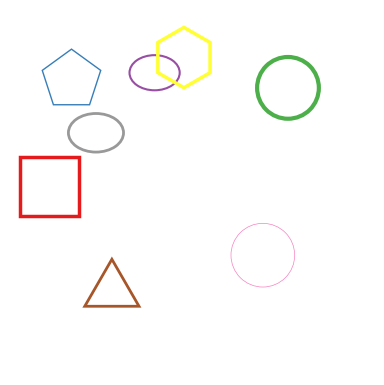[{"shape": "square", "thickness": 2.5, "radius": 0.38, "center": [0.129, 0.516]}, {"shape": "pentagon", "thickness": 1, "radius": 0.4, "center": [0.186, 0.793]}, {"shape": "circle", "thickness": 3, "radius": 0.4, "center": [0.748, 0.772]}, {"shape": "oval", "thickness": 1.5, "radius": 0.33, "center": [0.402, 0.811]}, {"shape": "hexagon", "thickness": 2.5, "radius": 0.39, "center": [0.478, 0.85]}, {"shape": "triangle", "thickness": 2, "radius": 0.41, "center": [0.291, 0.245]}, {"shape": "circle", "thickness": 0.5, "radius": 0.41, "center": [0.683, 0.337]}, {"shape": "oval", "thickness": 2, "radius": 0.36, "center": [0.249, 0.655]}]